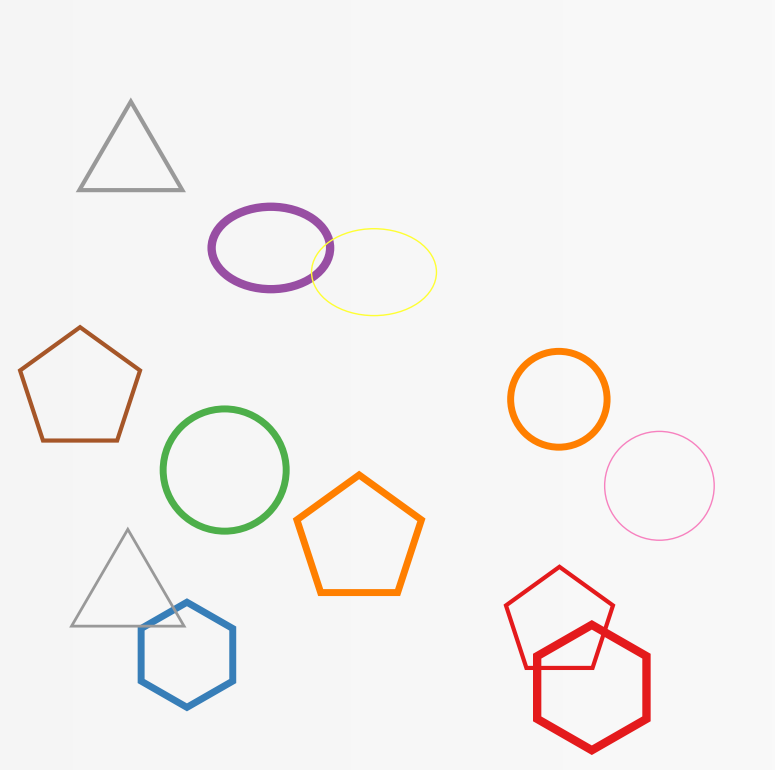[{"shape": "pentagon", "thickness": 1.5, "radius": 0.36, "center": [0.722, 0.191]}, {"shape": "hexagon", "thickness": 3, "radius": 0.41, "center": [0.764, 0.107]}, {"shape": "hexagon", "thickness": 2.5, "radius": 0.34, "center": [0.241, 0.15]}, {"shape": "circle", "thickness": 2.5, "radius": 0.4, "center": [0.29, 0.39]}, {"shape": "oval", "thickness": 3, "radius": 0.38, "center": [0.35, 0.678]}, {"shape": "circle", "thickness": 2.5, "radius": 0.31, "center": [0.721, 0.481]}, {"shape": "pentagon", "thickness": 2.5, "radius": 0.42, "center": [0.463, 0.299]}, {"shape": "oval", "thickness": 0.5, "radius": 0.4, "center": [0.483, 0.647]}, {"shape": "pentagon", "thickness": 1.5, "radius": 0.41, "center": [0.103, 0.494]}, {"shape": "circle", "thickness": 0.5, "radius": 0.35, "center": [0.851, 0.369]}, {"shape": "triangle", "thickness": 1, "radius": 0.42, "center": [0.165, 0.229]}, {"shape": "triangle", "thickness": 1.5, "radius": 0.38, "center": [0.169, 0.791]}]